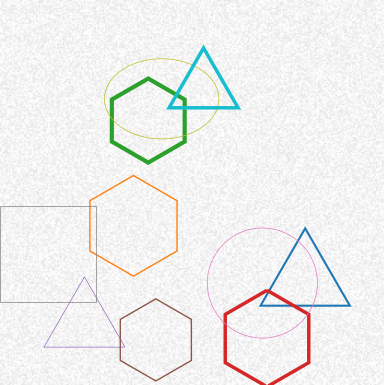[{"shape": "triangle", "thickness": 1.5, "radius": 0.67, "center": [0.793, 0.273]}, {"shape": "hexagon", "thickness": 1, "radius": 0.65, "center": [0.347, 0.413]}, {"shape": "hexagon", "thickness": 3, "radius": 0.55, "center": [0.385, 0.687]}, {"shape": "hexagon", "thickness": 2.5, "radius": 0.63, "center": [0.694, 0.121]}, {"shape": "triangle", "thickness": 0.5, "radius": 0.61, "center": [0.219, 0.159]}, {"shape": "hexagon", "thickness": 1, "radius": 0.53, "center": [0.405, 0.117]}, {"shape": "circle", "thickness": 0.5, "radius": 0.72, "center": [0.681, 0.265]}, {"shape": "square", "thickness": 0.5, "radius": 0.62, "center": [0.126, 0.34]}, {"shape": "oval", "thickness": 0.5, "radius": 0.74, "center": [0.42, 0.743]}, {"shape": "triangle", "thickness": 2.5, "radius": 0.52, "center": [0.529, 0.772]}]